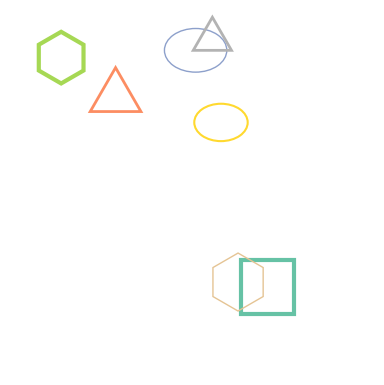[{"shape": "square", "thickness": 3, "radius": 0.35, "center": [0.695, 0.254]}, {"shape": "triangle", "thickness": 2, "radius": 0.38, "center": [0.3, 0.748]}, {"shape": "oval", "thickness": 1, "radius": 0.4, "center": [0.508, 0.869]}, {"shape": "hexagon", "thickness": 3, "radius": 0.34, "center": [0.159, 0.85]}, {"shape": "oval", "thickness": 1.5, "radius": 0.35, "center": [0.574, 0.682]}, {"shape": "hexagon", "thickness": 1, "radius": 0.38, "center": [0.618, 0.267]}, {"shape": "triangle", "thickness": 2, "radius": 0.29, "center": [0.552, 0.898]}]